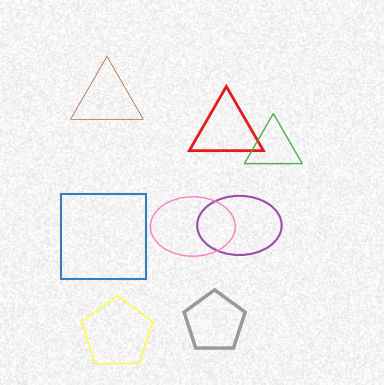[{"shape": "triangle", "thickness": 2, "radius": 0.56, "center": [0.588, 0.664]}, {"shape": "square", "thickness": 1.5, "radius": 0.55, "center": [0.269, 0.385]}, {"shape": "triangle", "thickness": 1, "radius": 0.43, "center": [0.71, 0.618]}, {"shape": "oval", "thickness": 1.5, "radius": 0.55, "center": [0.622, 0.414]}, {"shape": "pentagon", "thickness": 1, "radius": 0.49, "center": [0.304, 0.134]}, {"shape": "triangle", "thickness": 0.5, "radius": 0.55, "center": [0.278, 0.745]}, {"shape": "oval", "thickness": 1, "radius": 0.55, "center": [0.501, 0.412]}, {"shape": "pentagon", "thickness": 2.5, "radius": 0.42, "center": [0.557, 0.164]}]